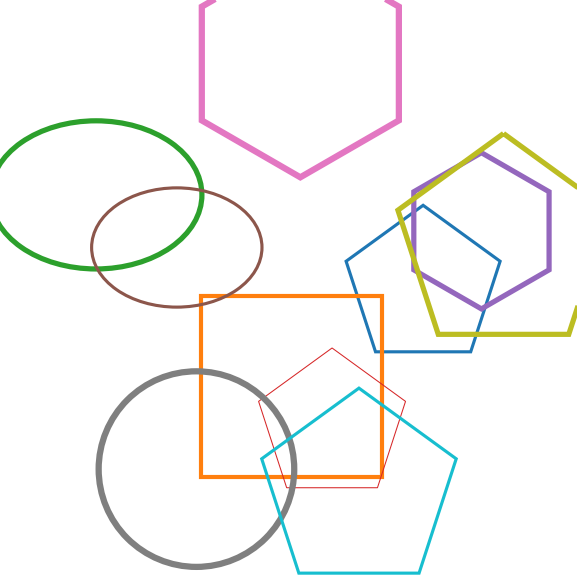[{"shape": "pentagon", "thickness": 1.5, "radius": 0.7, "center": [0.733, 0.503]}, {"shape": "square", "thickness": 2, "radius": 0.78, "center": [0.505, 0.33]}, {"shape": "oval", "thickness": 2.5, "radius": 0.92, "center": [0.166, 0.662]}, {"shape": "pentagon", "thickness": 0.5, "radius": 0.67, "center": [0.575, 0.263]}, {"shape": "hexagon", "thickness": 2.5, "radius": 0.68, "center": [0.834, 0.599]}, {"shape": "oval", "thickness": 1.5, "radius": 0.74, "center": [0.306, 0.571]}, {"shape": "hexagon", "thickness": 3, "radius": 0.99, "center": [0.52, 0.889]}, {"shape": "circle", "thickness": 3, "radius": 0.85, "center": [0.34, 0.187]}, {"shape": "pentagon", "thickness": 2.5, "radius": 0.96, "center": [0.872, 0.576]}, {"shape": "pentagon", "thickness": 1.5, "radius": 0.89, "center": [0.622, 0.15]}]